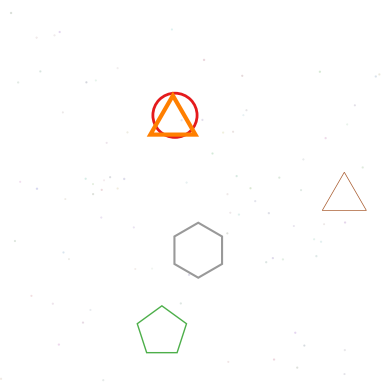[{"shape": "circle", "thickness": 2, "radius": 0.29, "center": [0.454, 0.701]}, {"shape": "pentagon", "thickness": 1, "radius": 0.34, "center": [0.42, 0.138]}, {"shape": "triangle", "thickness": 3, "radius": 0.34, "center": [0.449, 0.684]}, {"shape": "triangle", "thickness": 0.5, "radius": 0.33, "center": [0.894, 0.486]}, {"shape": "hexagon", "thickness": 1.5, "radius": 0.36, "center": [0.515, 0.35]}]